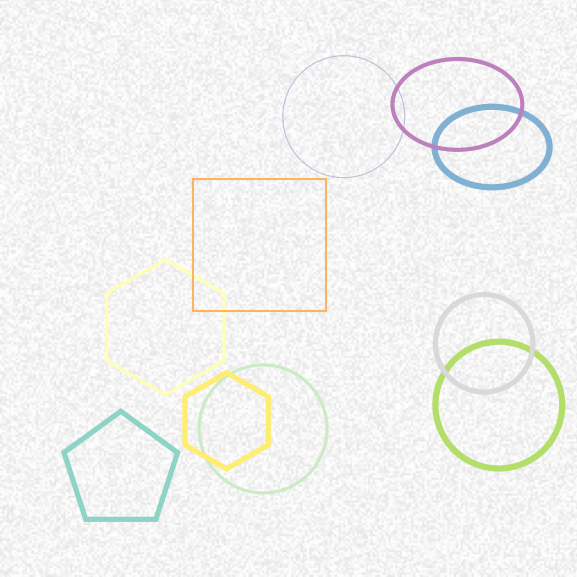[{"shape": "pentagon", "thickness": 2.5, "radius": 0.52, "center": [0.209, 0.184]}, {"shape": "hexagon", "thickness": 1.5, "radius": 0.59, "center": [0.286, 0.433]}, {"shape": "circle", "thickness": 0.5, "radius": 0.53, "center": [0.595, 0.797]}, {"shape": "oval", "thickness": 3, "radius": 0.5, "center": [0.852, 0.745]}, {"shape": "square", "thickness": 1, "radius": 0.57, "center": [0.449, 0.575]}, {"shape": "circle", "thickness": 3, "radius": 0.55, "center": [0.864, 0.298]}, {"shape": "circle", "thickness": 2.5, "radius": 0.42, "center": [0.838, 0.405]}, {"shape": "oval", "thickness": 2, "radius": 0.56, "center": [0.792, 0.818]}, {"shape": "circle", "thickness": 1.5, "radius": 0.55, "center": [0.456, 0.256]}, {"shape": "hexagon", "thickness": 2.5, "radius": 0.42, "center": [0.393, 0.271]}]